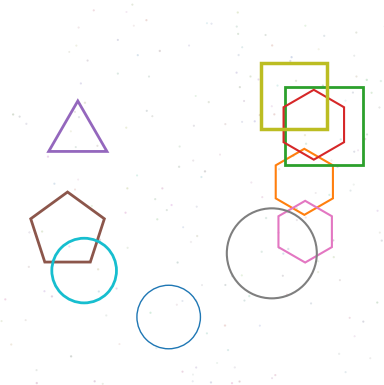[{"shape": "circle", "thickness": 1, "radius": 0.41, "center": [0.438, 0.177]}, {"shape": "hexagon", "thickness": 1.5, "radius": 0.43, "center": [0.79, 0.528]}, {"shape": "square", "thickness": 2, "radius": 0.51, "center": [0.842, 0.673]}, {"shape": "hexagon", "thickness": 1.5, "radius": 0.45, "center": [0.815, 0.676]}, {"shape": "triangle", "thickness": 2, "radius": 0.44, "center": [0.202, 0.65]}, {"shape": "pentagon", "thickness": 2, "radius": 0.5, "center": [0.175, 0.401]}, {"shape": "hexagon", "thickness": 1.5, "radius": 0.4, "center": [0.793, 0.398]}, {"shape": "circle", "thickness": 1.5, "radius": 0.58, "center": [0.706, 0.342]}, {"shape": "square", "thickness": 2.5, "radius": 0.43, "center": [0.763, 0.751]}, {"shape": "circle", "thickness": 2, "radius": 0.42, "center": [0.219, 0.297]}]